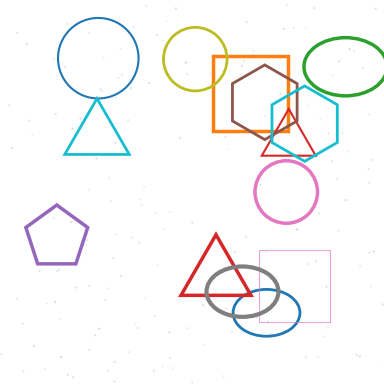[{"shape": "circle", "thickness": 1.5, "radius": 0.52, "center": [0.255, 0.849]}, {"shape": "oval", "thickness": 2, "radius": 0.43, "center": [0.692, 0.187]}, {"shape": "square", "thickness": 2.5, "radius": 0.49, "center": [0.651, 0.756]}, {"shape": "oval", "thickness": 2.5, "radius": 0.54, "center": [0.897, 0.827]}, {"shape": "triangle", "thickness": 1.5, "radius": 0.4, "center": [0.75, 0.636]}, {"shape": "triangle", "thickness": 2.5, "radius": 0.52, "center": [0.561, 0.285]}, {"shape": "pentagon", "thickness": 2.5, "radius": 0.42, "center": [0.147, 0.383]}, {"shape": "hexagon", "thickness": 2, "radius": 0.48, "center": [0.688, 0.734]}, {"shape": "square", "thickness": 0.5, "radius": 0.46, "center": [0.765, 0.257]}, {"shape": "circle", "thickness": 2.5, "radius": 0.41, "center": [0.744, 0.501]}, {"shape": "oval", "thickness": 3, "radius": 0.47, "center": [0.63, 0.242]}, {"shape": "circle", "thickness": 2, "radius": 0.41, "center": [0.507, 0.846]}, {"shape": "triangle", "thickness": 2, "radius": 0.48, "center": [0.252, 0.647]}, {"shape": "hexagon", "thickness": 2, "radius": 0.49, "center": [0.791, 0.679]}]